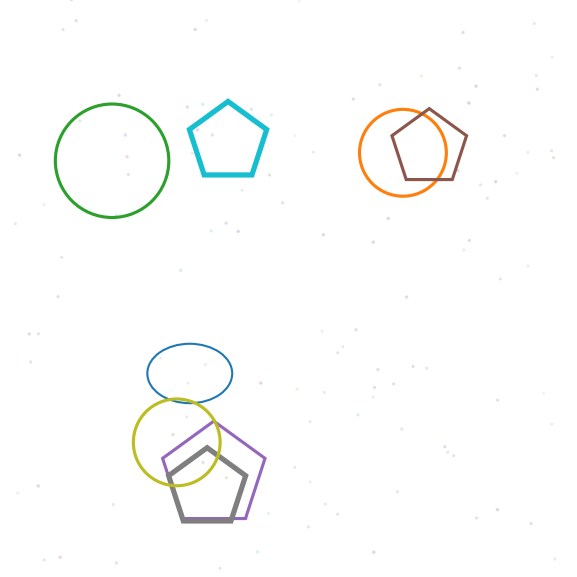[{"shape": "oval", "thickness": 1, "radius": 0.37, "center": [0.329, 0.352]}, {"shape": "circle", "thickness": 1.5, "radius": 0.38, "center": [0.698, 0.735]}, {"shape": "circle", "thickness": 1.5, "radius": 0.49, "center": [0.194, 0.721]}, {"shape": "pentagon", "thickness": 1.5, "radius": 0.47, "center": [0.37, 0.177]}, {"shape": "pentagon", "thickness": 1.5, "radius": 0.34, "center": [0.743, 0.743]}, {"shape": "pentagon", "thickness": 2.5, "radius": 0.35, "center": [0.359, 0.154]}, {"shape": "circle", "thickness": 1.5, "radius": 0.38, "center": [0.306, 0.233]}, {"shape": "pentagon", "thickness": 2.5, "radius": 0.35, "center": [0.395, 0.753]}]